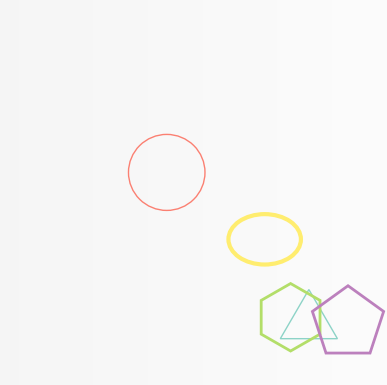[{"shape": "triangle", "thickness": 1, "radius": 0.43, "center": [0.797, 0.163]}, {"shape": "circle", "thickness": 1, "radius": 0.49, "center": [0.43, 0.552]}, {"shape": "hexagon", "thickness": 2, "radius": 0.44, "center": [0.75, 0.176]}, {"shape": "pentagon", "thickness": 2, "radius": 0.48, "center": [0.898, 0.161]}, {"shape": "oval", "thickness": 3, "radius": 0.47, "center": [0.683, 0.378]}]